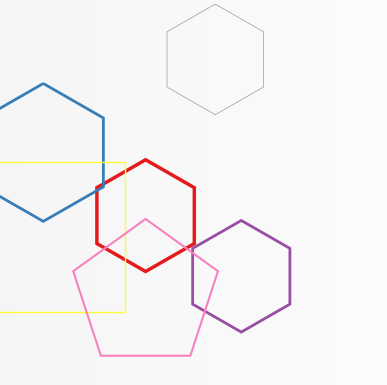[{"shape": "hexagon", "thickness": 2.5, "radius": 0.73, "center": [0.376, 0.44]}, {"shape": "hexagon", "thickness": 2, "radius": 0.9, "center": [0.112, 0.604]}, {"shape": "hexagon", "thickness": 2, "radius": 0.72, "center": [0.623, 0.282]}, {"shape": "square", "thickness": 1, "radius": 0.97, "center": [0.129, 0.384]}, {"shape": "pentagon", "thickness": 1.5, "radius": 0.98, "center": [0.376, 0.235]}, {"shape": "hexagon", "thickness": 0.5, "radius": 0.72, "center": [0.555, 0.846]}]